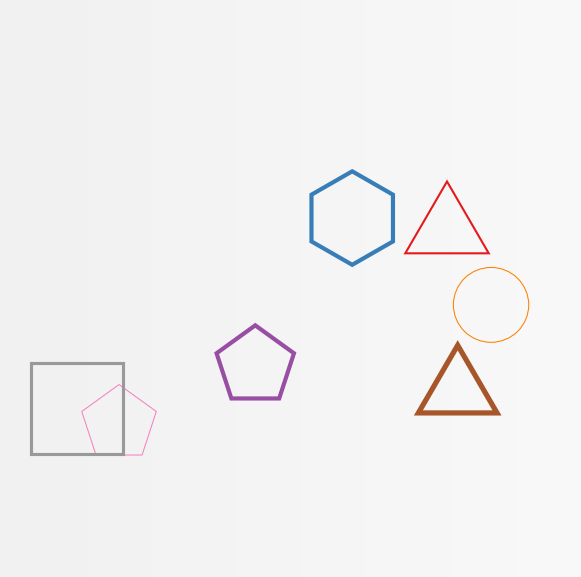[{"shape": "triangle", "thickness": 1, "radius": 0.41, "center": [0.769, 0.602]}, {"shape": "hexagon", "thickness": 2, "radius": 0.4, "center": [0.606, 0.622]}, {"shape": "pentagon", "thickness": 2, "radius": 0.35, "center": [0.439, 0.366]}, {"shape": "circle", "thickness": 0.5, "radius": 0.32, "center": [0.845, 0.471]}, {"shape": "triangle", "thickness": 2.5, "radius": 0.39, "center": [0.787, 0.323]}, {"shape": "pentagon", "thickness": 0.5, "radius": 0.34, "center": [0.205, 0.266]}, {"shape": "square", "thickness": 1.5, "radius": 0.39, "center": [0.132, 0.292]}]